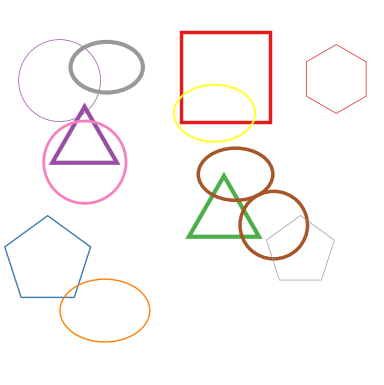[{"shape": "hexagon", "thickness": 0.5, "radius": 0.45, "center": [0.874, 0.795]}, {"shape": "square", "thickness": 2.5, "radius": 0.58, "center": [0.586, 0.8]}, {"shape": "pentagon", "thickness": 1, "radius": 0.59, "center": [0.124, 0.322]}, {"shape": "triangle", "thickness": 3, "radius": 0.53, "center": [0.582, 0.438]}, {"shape": "circle", "thickness": 0.5, "radius": 0.53, "center": [0.155, 0.791]}, {"shape": "triangle", "thickness": 3, "radius": 0.49, "center": [0.22, 0.626]}, {"shape": "oval", "thickness": 1, "radius": 0.58, "center": [0.272, 0.193]}, {"shape": "oval", "thickness": 1.5, "radius": 0.53, "center": [0.557, 0.706]}, {"shape": "oval", "thickness": 2.5, "radius": 0.48, "center": [0.612, 0.547]}, {"shape": "circle", "thickness": 2.5, "radius": 0.44, "center": [0.711, 0.415]}, {"shape": "circle", "thickness": 2, "radius": 0.53, "center": [0.22, 0.579]}, {"shape": "pentagon", "thickness": 0.5, "radius": 0.46, "center": [0.78, 0.348]}, {"shape": "oval", "thickness": 3, "radius": 0.47, "center": [0.277, 0.825]}]